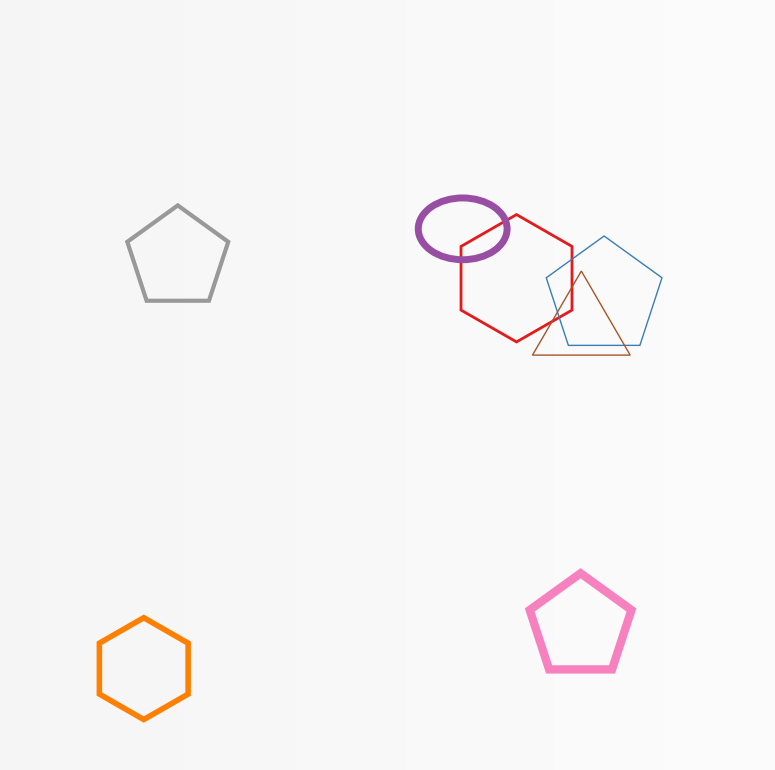[{"shape": "hexagon", "thickness": 1, "radius": 0.41, "center": [0.666, 0.639]}, {"shape": "pentagon", "thickness": 0.5, "radius": 0.39, "center": [0.78, 0.615]}, {"shape": "oval", "thickness": 2.5, "radius": 0.29, "center": [0.597, 0.703]}, {"shape": "hexagon", "thickness": 2, "radius": 0.33, "center": [0.185, 0.132]}, {"shape": "triangle", "thickness": 0.5, "radius": 0.36, "center": [0.75, 0.575]}, {"shape": "pentagon", "thickness": 3, "radius": 0.35, "center": [0.749, 0.186]}, {"shape": "pentagon", "thickness": 1.5, "radius": 0.34, "center": [0.229, 0.665]}]